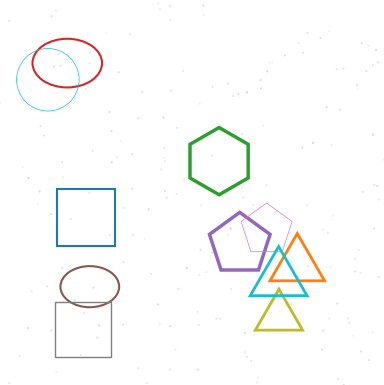[{"shape": "square", "thickness": 1.5, "radius": 0.38, "center": [0.222, 0.435]}, {"shape": "triangle", "thickness": 2, "radius": 0.41, "center": [0.772, 0.312]}, {"shape": "hexagon", "thickness": 2.5, "radius": 0.44, "center": [0.569, 0.581]}, {"shape": "oval", "thickness": 1.5, "radius": 0.45, "center": [0.175, 0.836]}, {"shape": "pentagon", "thickness": 2.5, "radius": 0.41, "center": [0.623, 0.366]}, {"shape": "oval", "thickness": 1.5, "radius": 0.38, "center": [0.233, 0.255]}, {"shape": "pentagon", "thickness": 0.5, "radius": 0.35, "center": [0.692, 0.403]}, {"shape": "square", "thickness": 1, "radius": 0.36, "center": [0.216, 0.144]}, {"shape": "triangle", "thickness": 2, "radius": 0.35, "center": [0.725, 0.178]}, {"shape": "circle", "thickness": 0.5, "radius": 0.41, "center": [0.124, 0.793]}, {"shape": "triangle", "thickness": 2, "radius": 0.43, "center": [0.724, 0.275]}]